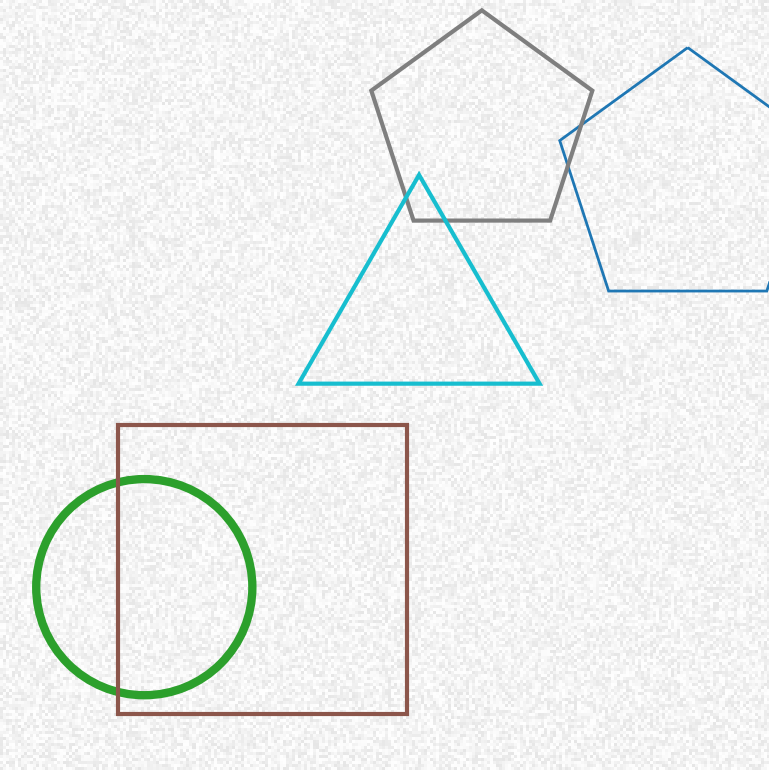[{"shape": "pentagon", "thickness": 1, "radius": 0.87, "center": [0.893, 0.763]}, {"shape": "circle", "thickness": 3, "radius": 0.7, "center": [0.187, 0.237]}, {"shape": "square", "thickness": 1.5, "radius": 0.94, "center": [0.341, 0.26]}, {"shape": "pentagon", "thickness": 1.5, "radius": 0.75, "center": [0.626, 0.836]}, {"shape": "triangle", "thickness": 1.5, "radius": 0.9, "center": [0.544, 0.592]}]